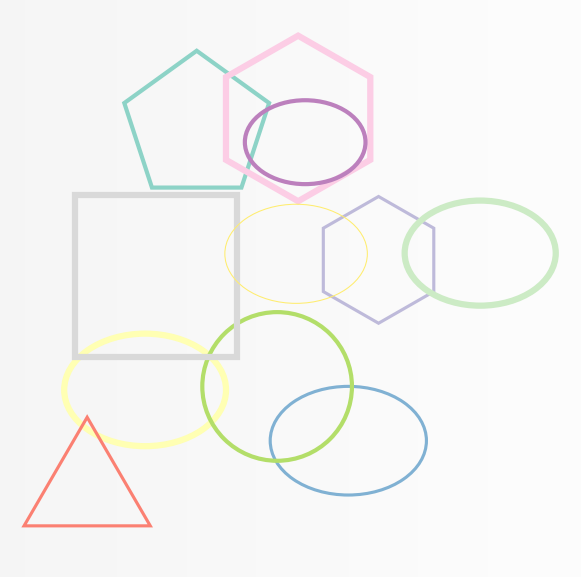[{"shape": "pentagon", "thickness": 2, "radius": 0.65, "center": [0.338, 0.78]}, {"shape": "oval", "thickness": 3, "radius": 0.7, "center": [0.25, 0.324]}, {"shape": "hexagon", "thickness": 1.5, "radius": 0.55, "center": [0.651, 0.549]}, {"shape": "triangle", "thickness": 1.5, "radius": 0.63, "center": [0.15, 0.151]}, {"shape": "oval", "thickness": 1.5, "radius": 0.67, "center": [0.599, 0.236]}, {"shape": "circle", "thickness": 2, "radius": 0.64, "center": [0.477, 0.33]}, {"shape": "hexagon", "thickness": 3, "radius": 0.72, "center": [0.513, 0.794]}, {"shape": "square", "thickness": 3, "radius": 0.7, "center": [0.268, 0.521]}, {"shape": "oval", "thickness": 2, "radius": 0.52, "center": [0.525, 0.753]}, {"shape": "oval", "thickness": 3, "radius": 0.65, "center": [0.826, 0.561]}, {"shape": "oval", "thickness": 0.5, "radius": 0.61, "center": [0.509, 0.56]}]